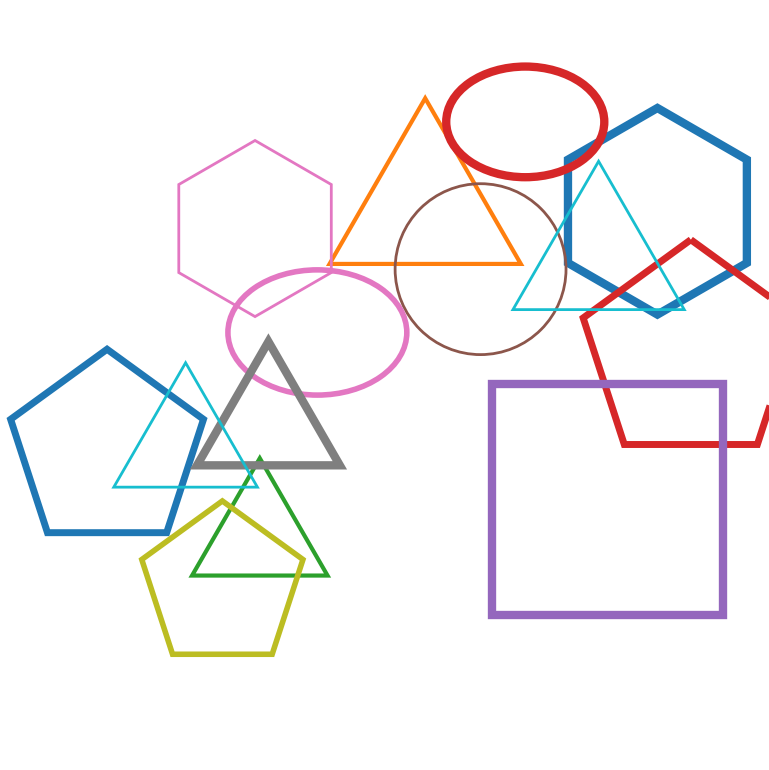[{"shape": "hexagon", "thickness": 3, "radius": 0.67, "center": [0.854, 0.726]}, {"shape": "pentagon", "thickness": 2.5, "radius": 0.66, "center": [0.139, 0.415]}, {"shape": "triangle", "thickness": 1.5, "radius": 0.72, "center": [0.552, 0.729]}, {"shape": "triangle", "thickness": 1.5, "radius": 0.51, "center": [0.337, 0.303]}, {"shape": "pentagon", "thickness": 2.5, "radius": 0.74, "center": [0.897, 0.542]}, {"shape": "oval", "thickness": 3, "radius": 0.51, "center": [0.682, 0.842]}, {"shape": "square", "thickness": 3, "radius": 0.75, "center": [0.789, 0.351]}, {"shape": "circle", "thickness": 1, "radius": 0.55, "center": [0.624, 0.65]}, {"shape": "hexagon", "thickness": 1, "radius": 0.57, "center": [0.331, 0.703]}, {"shape": "oval", "thickness": 2, "radius": 0.58, "center": [0.412, 0.568]}, {"shape": "triangle", "thickness": 3, "radius": 0.54, "center": [0.349, 0.449]}, {"shape": "pentagon", "thickness": 2, "radius": 0.55, "center": [0.289, 0.239]}, {"shape": "triangle", "thickness": 1, "radius": 0.54, "center": [0.241, 0.421]}, {"shape": "triangle", "thickness": 1, "radius": 0.64, "center": [0.777, 0.662]}]